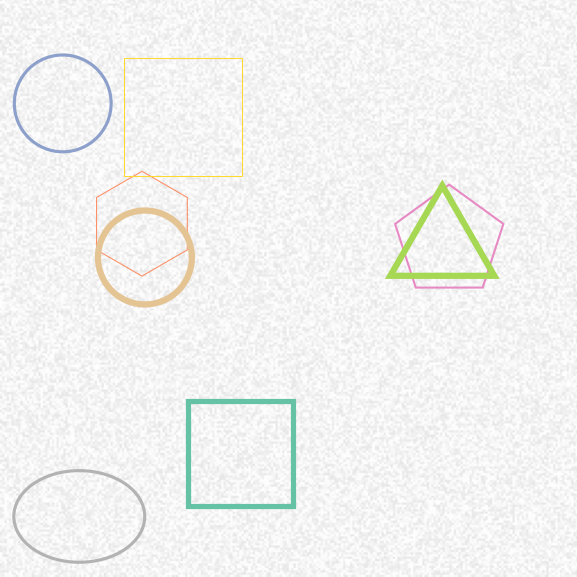[{"shape": "square", "thickness": 2.5, "radius": 0.46, "center": [0.417, 0.214]}, {"shape": "hexagon", "thickness": 0.5, "radius": 0.45, "center": [0.246, 0.612]}, {"shape": "circle", "thickness": 1.5, "radius": 0.42, "center": [0.109, 0.82]}, {"shape": "pentagon", "thickness": 1, "radius": 0.49, "center": [0.778, 0.581]}, {"shape": "triangle", "thickness": 3, "radius": 0.52, "center": [0.766, 0.574]}, {"shape": "square", "thickness": 0.5, "radius": 0.51, "center": [0.316, 0.796]}, {"shape": "circle", "thickness": 3, "radius": 0.41, "center": [0.251, 0.553]}, {"shape": "oval", "thickness": 1.5, "radius": 0.57, "center": [0.137, 0.105]}]